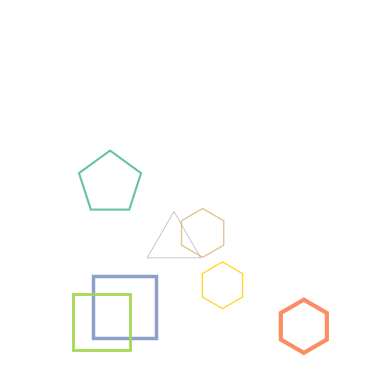[{"shape": "pentagon", "thickness": 1.5, "radius": 0.42, "center": [0.286, 0.524]}, {"shape": "hexagon", "thickness": 3, "radius": 0.35, "center": [0.789, 0.153]}, {"shape": "square", "thickness": 2.5, "radius": 0.41, "center": [0.322, 0.203]}, {"shape": "square", "thickness": 2, "radius": 0.37, "center": [0.263, 0.164]}, {"shape": "hexagon", "thickness": 1, "radius": 0.3, "center": [0.578, 0.259]}, {"shape": "hexagon", "thickness": 1, "radius": 0.32, "center": [0.526, 0.395]}, {"shape": "triangle", "thickness": 0.5, "radius": 0.4, "center": [0.452, 0.37]}]